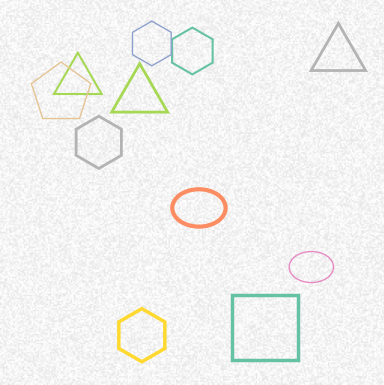[{"shape": "square", "thickness": 2.5, "radius": 0.43, "center": [0.689, 0.15]}, {"shape": "hexagon", "thickness": 1.5, "radius": 0.3, "center": [0.5, 0.868]}, {"shape": "oval", "thickness": 3, "radius": 0.35, "center": [0.517, 0.46]}, {"shape": "hexagon", "thickness": 1, "radius": 0.29, "center": [0.394, 0.887]}, {"shape": "oval", "thickness": 1, "radius": 0.29, "center": [0.809, 0.306]}, {"shape": "triangle", "thickness": 2, "radius": 0.42, "center": [0.363, 0.751]}, {"shape": "triangle", "thickness": 1.5, "radius": 0.36, "center": [0.202, 0.792]}, {"shape": "hexagon", "thickness": 2.5, "radius": 0.34, "center": [0.368, 0.129]}, {"shape": "pentagon", "thickness": 1, "radius": 0.41, "center": [0.159, 0.758]}, {"shape": "triangle", "thickness": 2, "radius": 0.41, "center": [0.879, 0.858]}, {"shape": "hexagon", "thickness": 2, "radius": 0.34, "center": [0.257, 0.63]}]